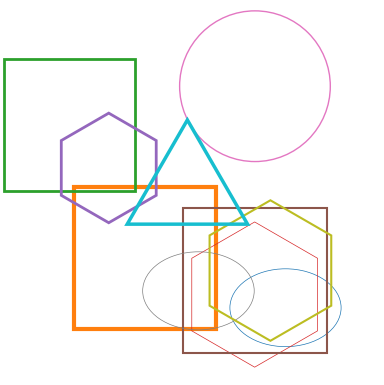[{"shape": "oval", "thickness": 0.5, "radius": 0.72, "center": [0.742, 0.201]}, {"shape": "square", "thickness": 3, "radius": 0.92, "center": [0.377, 0.33]}, {"shape": "square", "thickness": 2, "radius": 0.85, "center": [0.18, 0.676]}, {"shape": "hexagon", "thickness": 0.5, "radius": 0.94, "center": [0.661, 0.235]}, {"shape": "hexagon", "thickness": 2, "radius": 0.71, "center": [0.282, 0.564]}, {"shape": "square", "thickness": 1.5, "radius": 0.94, "center": [0.662, 0.271]}, {"shape": "circle", "thickness": 1, "radius": 0.98, "center": [0.662, 0.776]}, {"shape": "oval", "thickness": 0.5, "radius": 0.72, "center": [0.515, 0.245]}, {"shape": "hexagon", "thickness": 1.5, "radius": 0.91, "center": [0.702, 0.297]}, {"shape": "triangle", "thickness": 2.5, "radius": 0.9, "center": [0.487, 0.508]}]